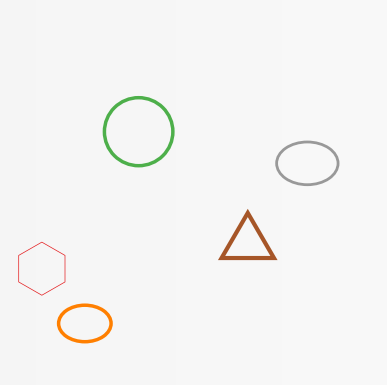[{"shape": "hexagon", "thickness": 0.5, "radius": 0.34, "center": [0.108, 0.302]}, {"shape": "circle", "thickness": 2.5, "radius": 0.44, "center": [0.358, 0.658]}, {"shape": "oval", "thickness": 2.5, "radius": 0.34, "center": [0.219, 0.16]}, {"shape": "triangle", "thickness": 3, "radius": 0.39, "center": [0.639, 0.369]}, {"shape": "oval", "thickness": 2, "radius": 0.4, "center": [0.793, 0.576]}]